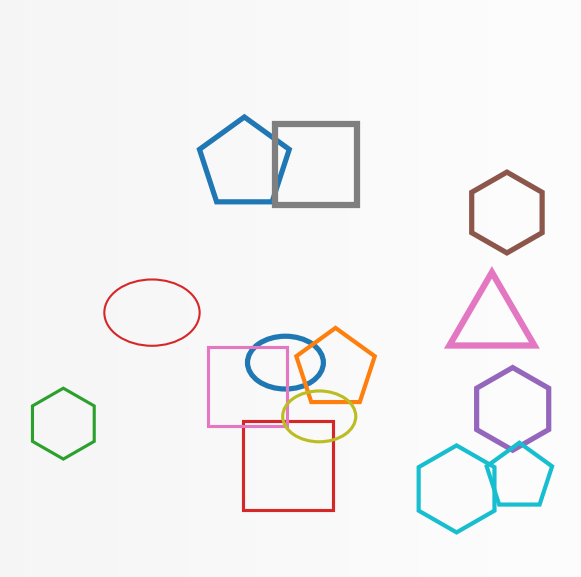[{"shape": "oval", "thickness": 2.5, "radius": 0.33, "center": [0.491, 0.371]}, {"shape": "pentagon", "thickness": 2.5, "radius": 0.41, "center": [0.42, 0.715]}, {"shape": "pentagon", "thickness": 2, "radius": 0.35, "center": [0.577, 0.36]}, {"shape": "hexagon", "thickness": 1.5, "radius": 0.31, "center": [0.109, 0.266]}, {"shape": "oval", "thickness": 1, "radius": 0.41, "center": [0.261, 0.458]}, {"shape": "square", "thickness": 1.5, "radius": 0.39, "center": [0.496, 0.193]}, {"shape": "hexagon", "thickness": 2.5, "radius": 0.36, "center": [0.882, 0.291]}, {"shape": "hexagon", "thickness": 2.5, "radius": 0.35, "center": [0.872, 0.631]}, {"shape": "triangle", "thickness": 3, "radius": 0.42, "center": [0.846, 0.443]}, {"shape": "square", "thickness": 1.5, "radius": 0.34, "center": [0.426, 0.33]}, {"shape": "square", "thickness": 3, "radius": 0.35, "center": [0.544, 0.714]}, {"shape": "oval", "thickness": 1.5, "radius": 0.31, "center": [0.549, 0.278]}, {"shape": "pentagon", "thickness": 2, "radius": 0.3, "center": [0.894, 0.173]}, {"shape": "hexagon", "thickness": 2, "radius": 0.38, "center": [0.785, 0.153]}]